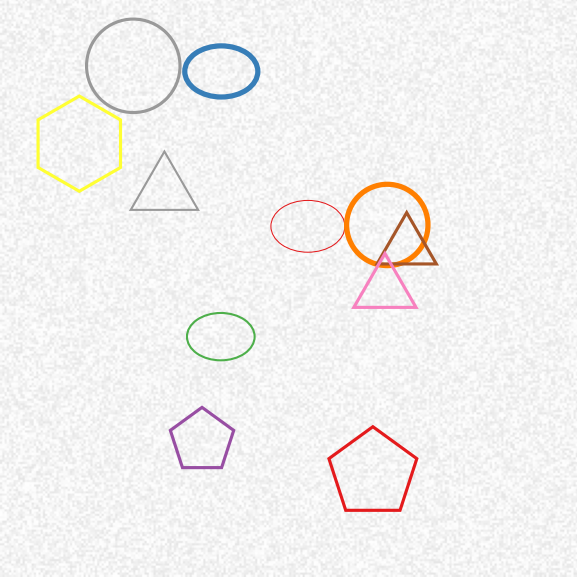[{"shape": "oval", "thickness": 0.5, "radius": 0.32, "center": [0.533, 0.607]}, {"shape": "pentagon", "thickness": 1.5, "radius": 0.4, "center": [0.646, 0.18]}, {"shape": "oval", "thickness": 2.5, "radius": 0.32, "center": [0.383, 0.875]}, {"shape": "oval", "thickness": 1, "radius": 0.29, "center": [0.382, 0.416]}, {"shape": "pentagon", "thickness": 1.5, "radius": 0.29, "center": [0.35, 0.236]}, {"shape": "circle", "thickness": 2.5, "radius": 0.35, "center": [0.671, 0.61]}, {"shape": "hexagon", "thickness": 1.5, "radius": 0.41, "center": [0.137, 0.75]}, {"shape": "triangle", "thickness": 1.5, "radius": 0.3, "center": [0.704, 0.572]}, {"shape": "triangle", "thickness": 1.5, "radius": 0.31, "center": [0.667, 0.498]}, {"shape": "circle", "thickness": 1.5, "radius": 0.4, "center": [0.231, 0.885]}, {"shape": "triangle", "thickness": 1, "radius": 0.34, "center": [0.285, 0.669]}]